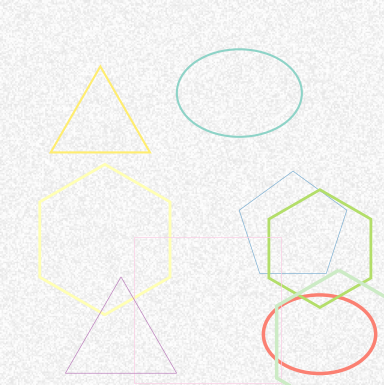[{"shape": "oval", "thickness": 1.5, "radius": 0.81, "center": [0.622, 0.758]}, {"shape": "hexagon", "thickness": 2, "radius": 0.98, "center": [0.272, 0.378]}, {"shape": "oval", "thickness": 2.5, "radius": 0.73, "center": [0.83, 0.132]}, {"shape": "pentagon", "thickness": 0.5, "radius": 0.73, "center": [0.761, 0.409]}, {"shape": "hexagon", "thickness": 2, "radius": 0.76, "center": [0.831, 0.354]}, {"shape": "square", "thickness": 0.5, "radius": 0.95, "center": [0.539, 0.194]}, {"shape": "triangle", "thickness": 0.5, "radius": 0.83, "center": [0.314, 0.114]}, {"shape": "hexagon", "thickness": 2.5, "radius": 0.93, "center": [0.88, 0.112]}, {"shape": "triangle", "thickness": 1.5, "radius": 0.74, "center": [0.261, 0.679]}]